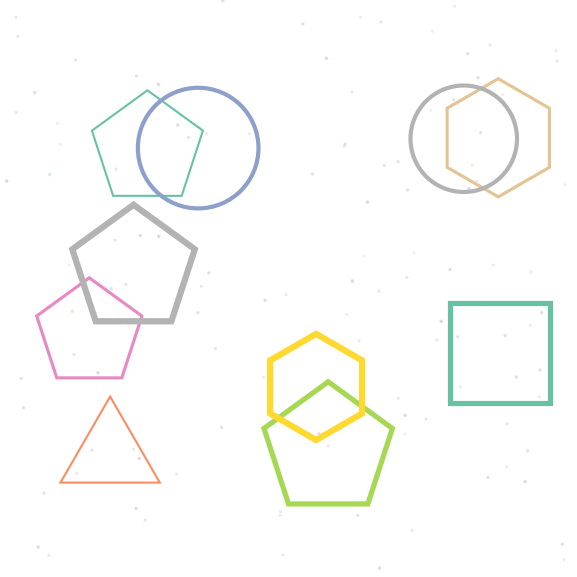[{"shape": "pentagon", "thickness": 1, "radius": 0.5, "center": [0.255, 0.742]}, {"shape": "square", "thickness": 2.5, "radius": 0.43, "center": [0.866, 0.389]}, {"shape": "triangle", "thickness": 1, "radius": 0.5, "center": [0.191, 0.213]}, {"shape": "circle", "thickness": 2, "radius": 0.52, "center": [0.343, 0.743]}, {"shape": "pentagon", "thickness": 1.5, "radius": 0.48, "center": [0.155, 0.422]}, {"shape": "pentagon", "thickness": 2.5, "radius": 0.58, "center": [0.568, 0.221]}, {"shape": "hexagon", "thickness": 3, "radius": 0.46, "center": [0.547, 0.329]}, {"shape": "hexagon", "thickness": 1.5, "radius": 0.51, "center": [0.863, 0.761]}, {"shape": "circle", "thickness": 2, "radius": 0.46, "center": [0.803, 0.759]}, {"shape": "pentagon", "thickness": 3, "radius": 0.56, "center": [0.231, 0.533]}]